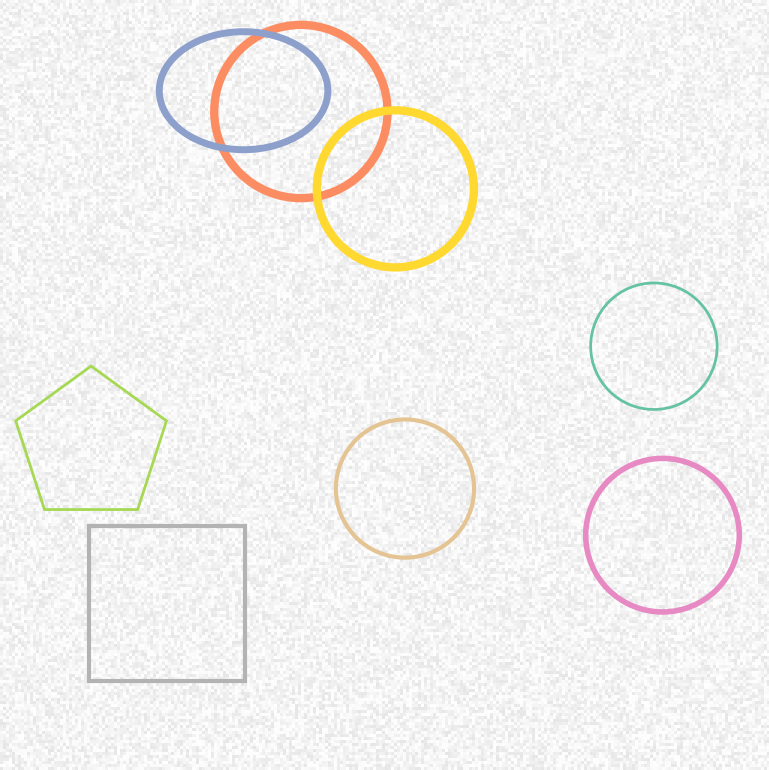[{"shape": "circle", "thickness": 1, "radius": 0.41, "center": [0.849, 0.55]}, {"shape": "circle", "thickness": 3, "radius": 0.56, "center": [0.391, 0.855]}, {"shape": "oval", "thickness": 2.5, "radius": 0.55, "center": [0.316, 0.882]}, {"shape": "circle", "thickness": 2, "radius": 0.5, "center": [0.86, 0.305]}, {"shape": "pentagon", "thickness": 1, "radius": 0.51, "center": [0.118, 0.422]}, {"shape": "circle", "thickness": 3, "radius": 0.51, "center": [0.513, 0.755]}, {"shape": "circle", "thickness": 1.5, "radius": 0.45, "center": [0.526, 0.366]}, {"shape": "square", "thickness": 1.5, "radius": 0.51, "center": [0.217, 0.216]}]